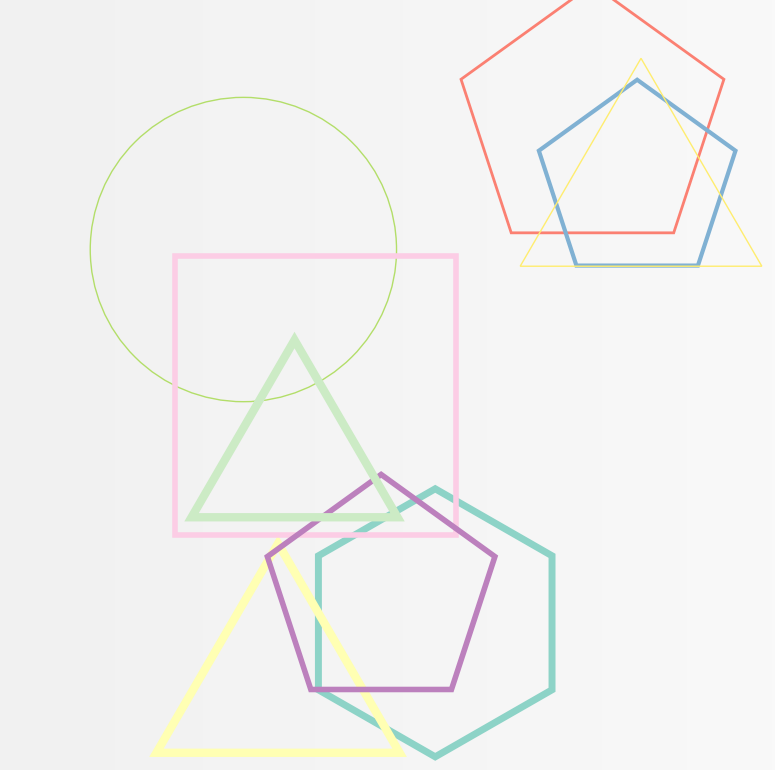[{"shape": "hexagon", "thickness": 2.5, "radius": 0.87, "center": [0.562, 0.191]}, {"shape": "triangle", "thickness": 3, "radius": 0.91, "center": [0.359, 0.113]}, {"shape": "pentagon", "thickness": 1, "radius": 0.89, "center": [0.764, 0.842]}, {"shape": "pentagon", "thickness": 1.5, "radius": 0.67, "center": [0.822, 0.763]}, {"shape": "circle", "thickness": 0.5, "radius": 0.99, "center": [0.314, 0.676]}, {"shape": "square", "thickness": 2, "radius": 0.91, "center": [0.407, 0.487]}, {"shape": "pentagon", "thickness": 2, "radius": 0.77, "center": [0.492, 0.229]}, {"shape": "triangle", "thickness": 3, "radius": 0.77, "center": [0.38, 0.405]}, {"shape": "triangle", "thickness": 0.5, "radius": 0.9, "center": [0.827, 0.744]}]